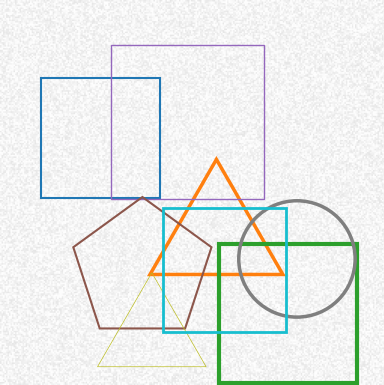[{"shape": "square", "thickness": 1.5, "radius": 0.78, "center": [0.261, 0.641]}, {"shape": "triangle", "thickness": 2.5, "radius": 1.0, "center": [0.562, 0.387]}, {"shape": "square", "thickness": 3, "radius": 0.9, "center": [0.749, 0.185]}, {"shape": "square", "thickness": 1, "radius": 1.0, "center": [0.488, 0.683]}, {"shape": "pentagon", "thickness": 1.5, "radius": 0.94, "center": [0.37, 0.3]}, {"shape": "circle", "thickness": 2.5, "radius": 0.76, "center": [0.771, 0.327]}, {"shape": "triangle", "thickness": 0.5, "radius": 0.81, "center": [0.394, 0.129]}, {"shape": "square", "thickness": 2, "radius": 0.8, "center": [0.583, 0.299]}]